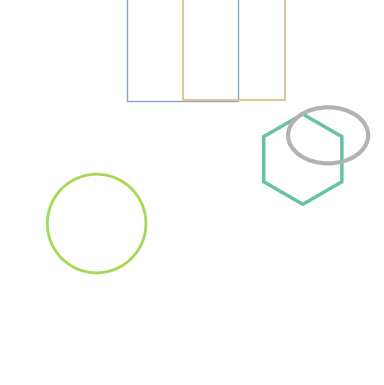[{"shape": "hexagon", "thickness": 2.5, "radius": 0.59, "center": [0.786, 0.587]}, {"shape": "square", "thickness": 1, "radius": 0.72, "center": [0.475, 0.883]}, {"shape": "circle", "thickness": 2, "radius": 0.64, "center": [0.251, 0.419]}, {"shape": "square", "thickness": 1.5, "radius": 0.66, "center": [0.607, 0.872]}, {"shape": "oval", "thickness": 3, "radius": 0.52, "center": [0.852, 0.648]}]